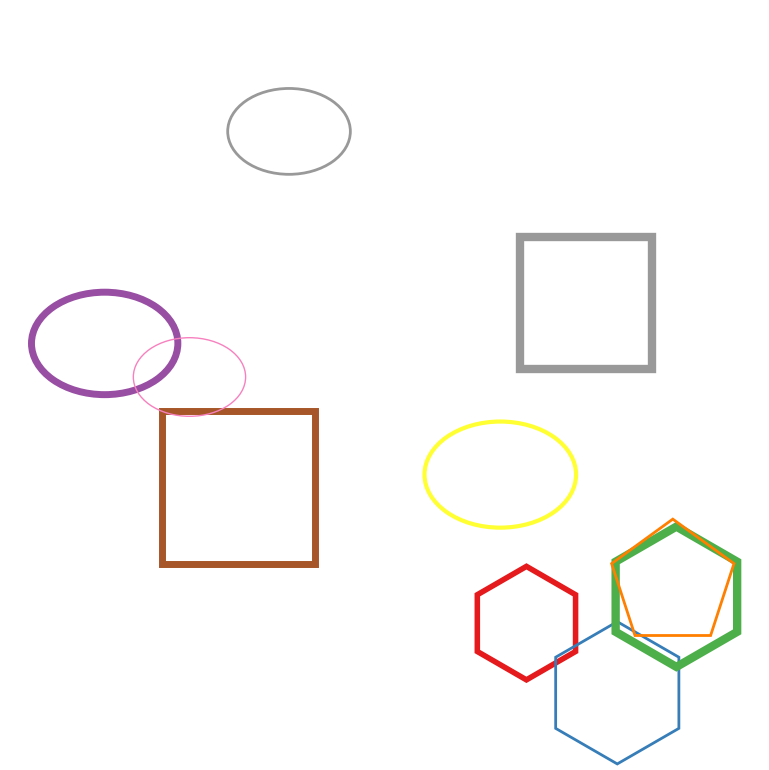[{"shape": "hexagon", "thickness": 2, "radius": 0.37, "center": [0.684, 0.191]}, {"shape": "hexagon", "thickness": 1, "radius": 0.46, "center": [0.802, 0.1]}, {"shape": "hexagon", "thickness": 3, "radius": 0.46, "center": [0.878, 0.225]}, {"shape": "oval", "thickness": 2.5, "radius": 0.48, "center": [0.136, 0.554]}, {"shape": "pentagon", "thickness": 1, "radius": 0.42, "center": [0.874, 0.242]}, {"shape": "oval", "thickness": 1.5, "radius": 0.49, "center": [0.65, 0.384]}, {"shape": "square", "thickness": 2.5, "radius": 0.5, "center": [0.31, 0.367]}, {"shape": "oval", "thickness": 0.5, "radius": 0.36, "center": [0.246, 0.51]}, {"shape": "oval", "thickness": 1, "radius": 0.4, "center": [0.375, 0.829]}, {"shape": "square", "thickness": 3, "radius": 0.43, "center": [0.761, 0.606]}]